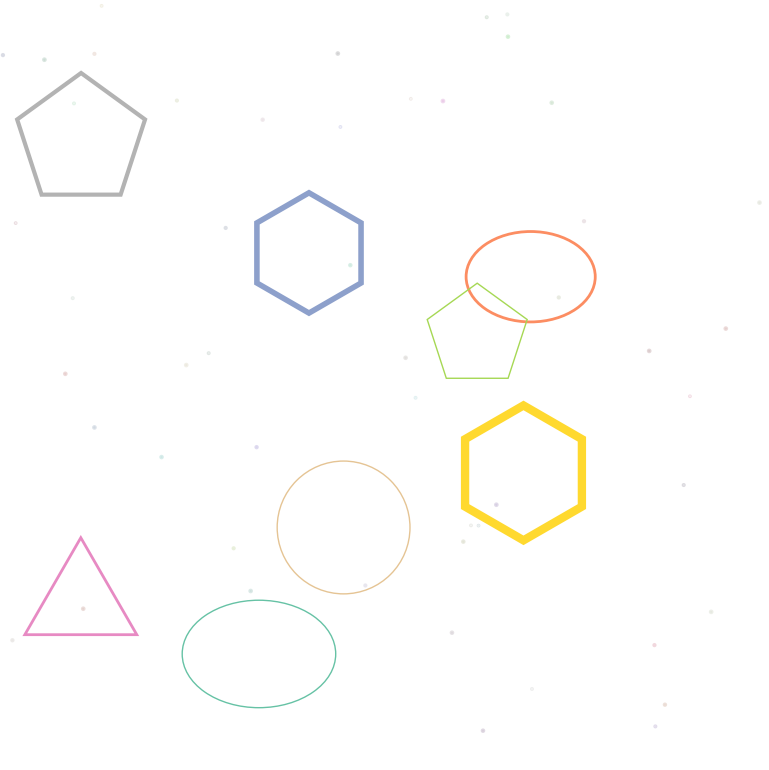[{"shape": "oval", "thickness": 0.5, "radius": 0.5, "center": [0.336, 0.151]}, {"shape": "oval", "thickness": 1, "radius": 0.42, "center": [0.689, 0.641]}, {"shape": "hexagon", "thickness": 2, "radius": 0.39, "center": [0.401, 0.672]}, {"shape": "triangle", "thickness": 1, "radius": 0.42, "center": [0.105, 0.218]}, {"shape": "pentagon", "thickness": 0.5, "radius": 0.34, "center": [0.62, 0.564]}, {"shape": "hexagon", "thickness": 3, "radius": 0.44, "center": [0.68, 0.386]}, {"shape": "circle", "thickness": 0.5, "radius": 0.43, "center": [0.446, 0.315]}, {"shape": "pentagon", "thickness": 1.5, "radius": 0.44, "center": [0.105, 0.818]}]